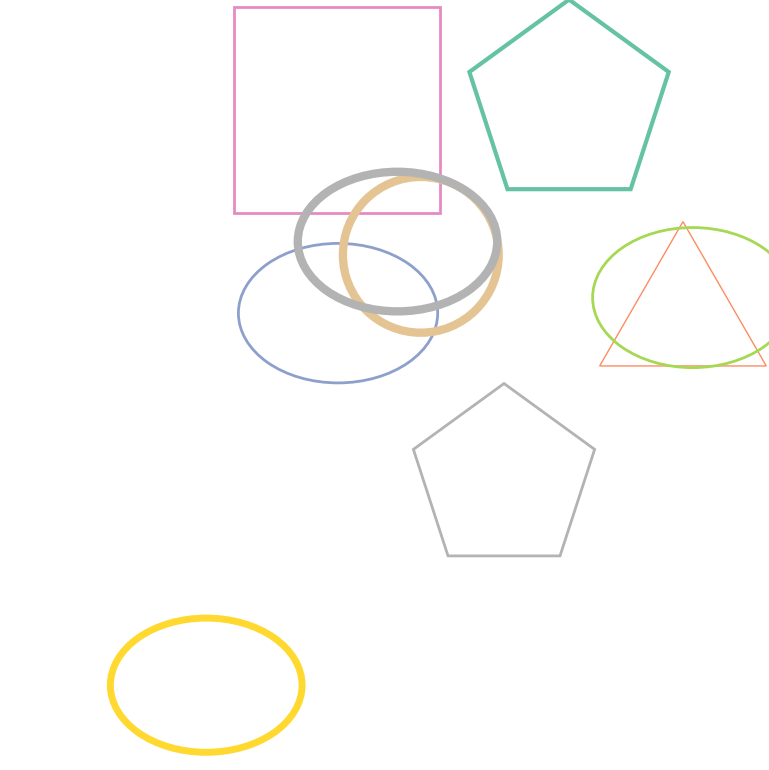[{"shape": "pentagon", "thickness": 1.5, "radius": 0.68, "center": [0.739, 0.864]}, {"shape": "triangle", "thickness": 0.5, "radius": 0.62, "center": [0.887, 0.587]}, {"shape": "oval", "thickness": 1, "radius": 0.65, "center": [0.439, 0.593]}, {"shape": "square", "thickness": 1, "radius": 0.67, "center": [0.437, 0.858]}, {"shape": "oval", "thickness": 1, "radius": 0.65, "center": [0.9, 0.614]}, {"shape": "oval", "thickness": 2.5, "radius": 0.62, "center": [0.268, 0.11]}, {"shape": "circle", "thickness": 3, "radius": 0.51, "center": [0.547, 0.669]}, {"shape": "pentagon", "thickness": 1, "radius": 0.62, "center": [0.655, 0.378]}, {"shape": "oval", "thickness": 3, "radius": 0.65, "center": [0.516, 0.686]}]